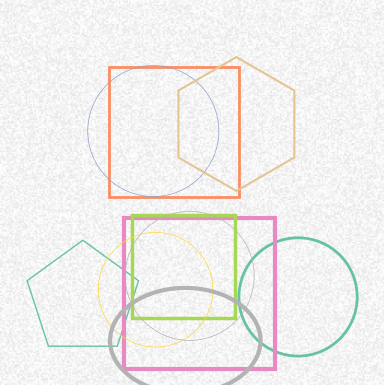[{"shape": "circle", "thickness": 2, "radius": 0.77, "center": [0.774, 0.229]}, {"shape": "pentagon", "thickness": 1, "radius": 0.76, "center": [0.215, 0.224]}, {"shape": "square", "thickness": 2, "radius": 0.84, "center": [0.453, 0.658]}, {"shape": "circle", "thickness": 0.5, "radius": 0.85, "center": [0.398, 0.66]}, {"shape": "square", "thickness": 3, "radius": 0.98, "center": [0.519, 0.239]}, {"shape": "square", "thickness": 2.5, "radius": 0.67, "center": [0.476, 0.308]}, {"shape": "circle", "thickness": 0.5, "radius": 0.74, "center": [0.404, 0.247]}, {"shape": "hexagon", "thickness": 1.5, "radius": 0.87, "center": [0.614, 0.678]}, {"shape": "circle", "thickness": 0.5, "radius": 0.84, "center": [0.493, 0.283]}, {"shape": "oval", "thickness": 3, "radius": 0.98, "center": [0.481, 0.115]}]